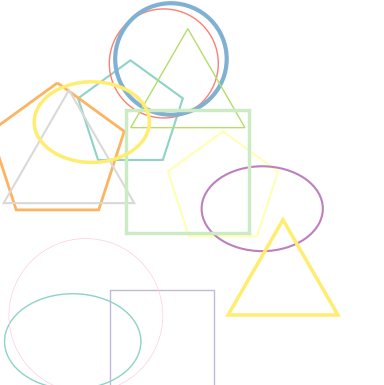[{"shape": "oval", "thickness": 1, "radius": 0.89, "center": [0.189, 0.113]}, {"shape": "pentagon", "thickness": 1.5, "radius": 0.72, "center": [0.339, 0.7]}, {"shape": "pentagon", "thickness": 1.5, "radius": 0.75, "center": [0.579, 0.508]}, {"shape": "square", "thickness": 1, "radius": 0.67, "center": [0.421, 0.113]}, {"shape": "circle", "thickness": 1, "radius": 0.71, "center": [0.425, 0.835]}, {"shape": "circle", "thickness": 3, "radius": 0.72, "center": [0.444, 0.847]}, {"shape": "pentagon", "thickness": 2, "radius": 0.91, "center": [0.149, 0.602]}, {"shape": "triangle", "thickness": 1, "radius": 0.86, "center": [0.488, 0.754]}, {"shape": "circle", "thickness": 0.5, "radius": 1.0, "center": [0.223, 0.181]}, {"shape": "triangle", "thickness": 1.5, "radius": 0.98, "center": [0.179, 0.57]}, {"shape": "oval", "thickness": 1.5, "radius": 0.79, "center": [0.681, 0.458]}, {"shape": "square", "thickness": 2.5, "radius": 0.8, "center": [0.488, 0.554]}, {"shape": "oval", "thickness": 2.5, "radius": 0.75, "center": [0.238, 0.683]}, {"shape": "triangle", "thickness": 2.5, "radius": 0.82, "center": [0.735, 0.264]}]